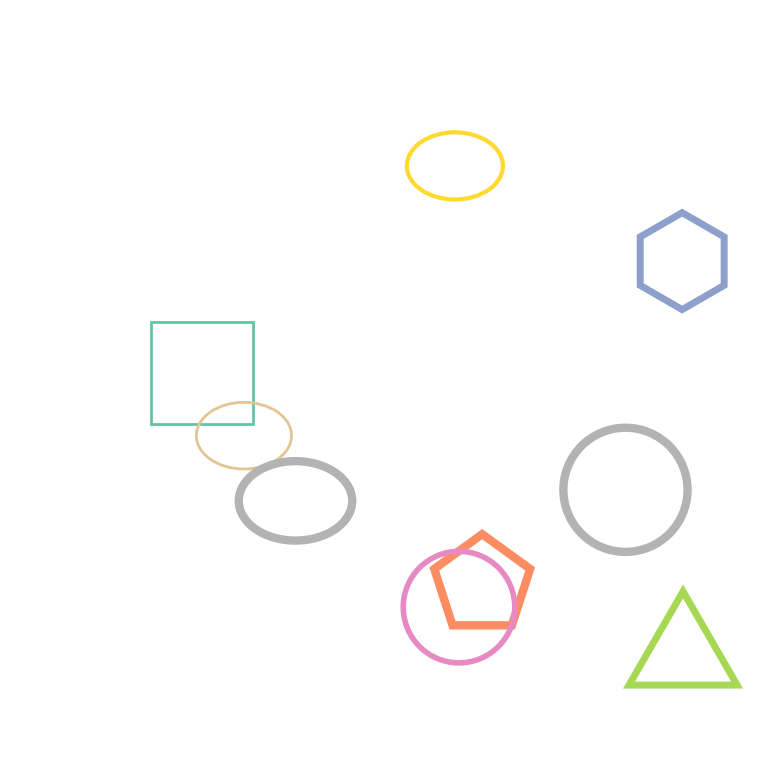[{"shape": "square", "thickness": 1, "radius": 0.33, "center": [0.262, 0.516]}, {"shape": "pentagon", "thickness": 3, "radius": 0.33, "center": [0.626, 0.241]}, {"shape": "hexagon", "thickness": 2.5, "radius": 0.31, "center": [0.886, 0.661]}, {"shape": "circle", "thickness": 2, "radius": 0.36, "center": [0.596, 0.212]}, {"shape": "triangle", "thickness": 2.5, "radius": 0.41, "center": [0.887, 0.151]}, {"shape": "oval", "thickness": 1.5, "radius": 0.31, "center": [0.591, 0.785]}, {"shape": "oval", "thickness": 1, "radius": 0.31, "center": [0.317, 0.434]}, {"shape": "oval", "thickness": 3, "radius": 0.37, "center": [0.384, 0.35]}, {"shape": "circle", "thickness": 3, "radius": 0.4, "center": [0.812, 0.364]}]